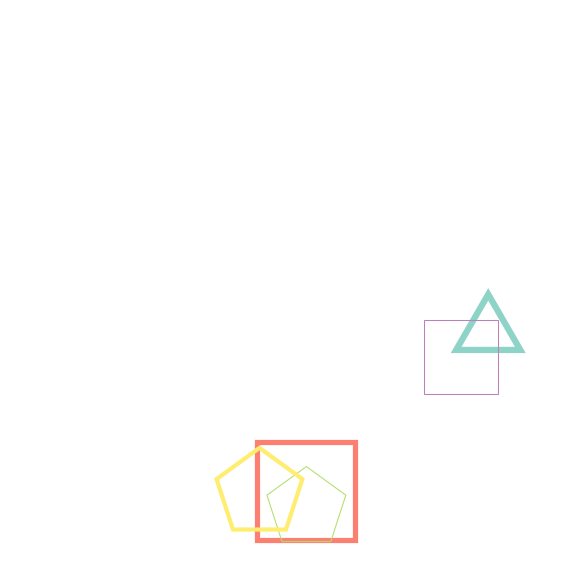[{"shape": "triangle", "thickness": 3, "radius": 0.32, "center": [0.845, 0.425]}, {"shape": "square", "thickness": 2.5, "radius": 0.42, "center": [0.53, 0.149]}, {"shape": "pentagon", "thickness": 0.5, "radius": 0.36, "center": [0.531, 0.119]}, {"shape": "square", "thickness": 0.5, "radius": 0.32, "center": [0.798, 0.381]}, {"shape": "pentagon", "thickness": 2, "radius": 0.39, "center": [0.449, 0.145]}]